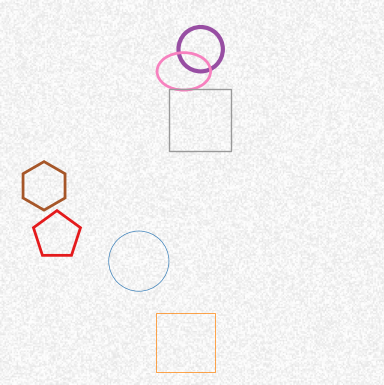[{"shape": "pentagon", "thickness": 2, "radius": 0.32, "center": [0.148, 0.389]}, {"shape": "circle", "thickness": 0.5, "radius": 0.39, "center": [0.361, 0.322]}, {"shape": "circle", "thickness": 3, "radius": 0.29, "center": [0.521, 0.872]}, {"shape": "square", "thickness": 0.5, "radius": 0.38, "center": [0.482, 0.11]}, {"shape": "hexagon", "thickness": 2, "radius": 0.31, "center": [0.114, 0.517]}, {"shape": "oval", "thickness": 2, "radius": 0.35, "center": [0.477, 0.815]}, {"shape": "square", "thickness": 1, "radius": 0.4, "center": [0.52, 0.689]}]